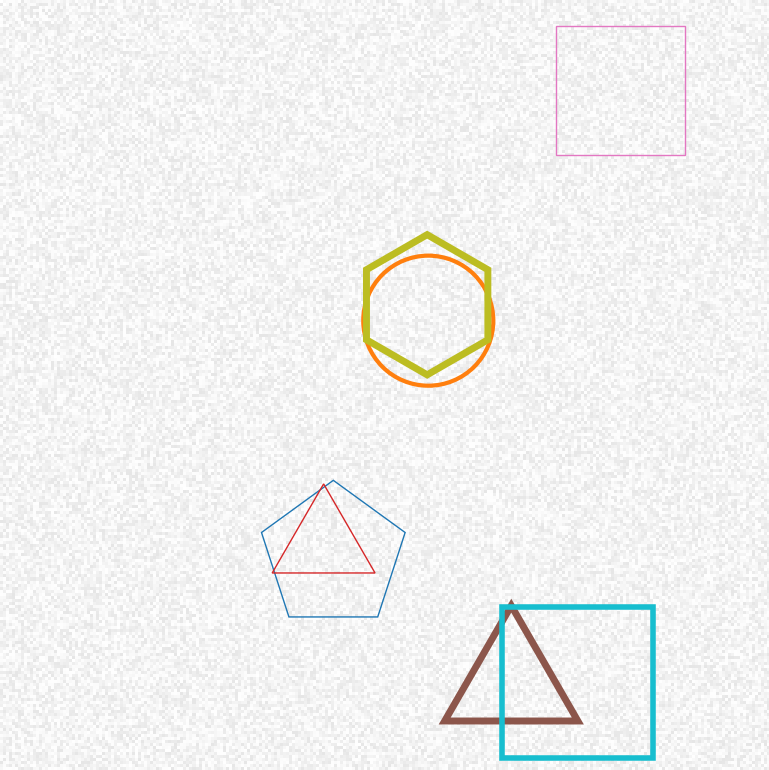[{"shape": "pentagon", "thickness": 0.5, "radius": 0.49, "center": [0.433, 0.278]}, {"shape": "circle", "thickness": 1.5, "radius": 0.42, "center": [0.556, 0.584]}, {"shape": "triangle", "thickness": 0.5, "radius": 0.39, "center": [0.42, 0.294]}, {"shape": "triangle", "thickness": 2.5, "radius": 0.5, "center": [0.664, 0.114]}, {"shape": "square", "thickness": 0.5, "radius": 0.42, "center": [0.806, 0.882]}, {"shape": "hexagon", "thickness": 2.5, "radius": 0.46, "center": [0.555, 0.604]}, {"shape": "square", "thickness": 2, "radius": 0.49, "center": [0.75, 0.114]}]